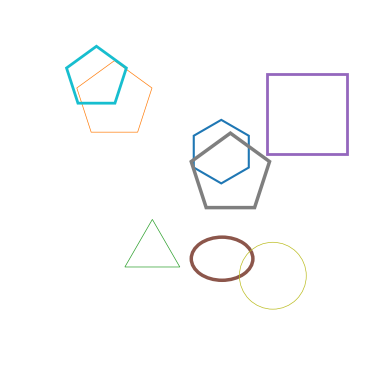[{"shape": "hexagon", "thickness": 1.5, "radius": 0.41, "center": [0.575, 0.606]}, {"shape": "pentagon", "thickness": 0.5, "radius": 0.51, "center": [0.297, 0.74]}, {"shape": "triangle", "thickness": 0.5, "radius": 0.41, "center": [0.396, 0.348]}, {"shape": "square", "thickness": 2, "radius": 0.52, "center": [0.797, 0.704]}, {"shape": "oval", "thickness": 2.5, "radius": 0.4, "center": [0.577, 0.328]}, {"shape": "pentagon", "thickness": 2.5, "radius": 0.53, "center": [0.598, 0.547]}, {"shape": "circle", "thickness": 0.5, "radius": 0.43, "center": [0.709, 0.284]}, {"shape": "pentagon", "thickness": 2, "radius": 0.41, "center": [0.25, 0.798]}]